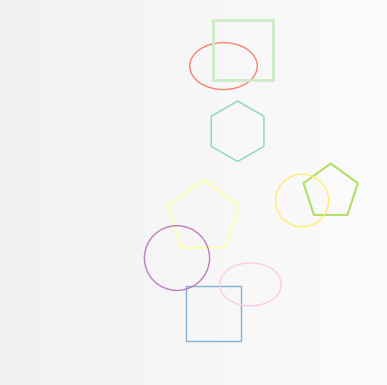[{"shape": "hexagon", "thickness": 1, "radius": 0.39, "center": [0.613, 0.659]}, {"shape": "pentagon", "thickness": 1.5, "radius": 0.49, "center": [0.525, 0.435]}, {"shape": "oval", "thickness": 1, "radius": 0.44, "center": [0.577, 0.828]}, {"shape": "square", "thickness": 1, "radius": 0.36, "center": [0.551, 0.186]}, {"shape": "pentagon", "thickness": 1.5, "radius": 0.37, "center": [0.853, 0.501]}, {"shape": "oval", "thickness": 1, "radius": 0.4, "center": [0.646, 0.261]}, {"shape": "circle", "thickness": 1, "radius": 0.42, "center": [0.457, 0.33]}, {"shape": "square", "thickness": 2, "radius": 0.39, "center": [0.627, 0.87]}, {"shape": "circle", "thickness": 1, "radius": 0.34, "center": [0.78, 0.479]}]